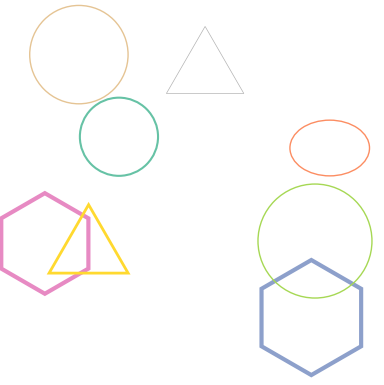[{"shape": "circle", "thickness": 1.5, "radius": 0.51, "center": [0.309, 0.645]}, {"shape": "oval", "thickness": 1, "radius": 0.52, "center": [0.856, 0.616]}, {"shape": "hexagon", "thickness": 3, "radius": 0.75, "center": [0.809, 0.175]}, {"shape": "hexagon", "thickness": 3, "radius": 0.65, "center": [0.116, 0.368]}, {"shape": "circle", "thickness": 1, "radius": 0.74, "center": [0.818, 0.374]}, {"shape": "triangle", "thickness": 2, "radius": 0.59, "center": [0.23, 0.35]}, {"shape": "circle", "thickness": 1, "radius": 0.64, "center": [0.205, 0.858]}, {"shape": "triangle", "thickness": 0.5, "radius": 0.58, "center": [0.533, 0.815]}]